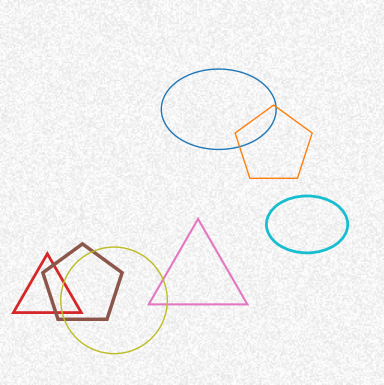[{"shape": "oval", "thickness": 1, "radius": 0.75, "center": [0.568, 0.716]}, {"shape": "pentagon", "thickness": 1, "radius": 0.53, "center": [0.711, 0.622]}, {"shape": "triangle", "thickness": 2, "radius": 0.51, "center": [0.123, 0.239]}, {"shape": "pentagon", "thickness": 2.5, "radius": 0.54, "center": [0.214, 0.258]}, {"shape": "triangle", "thickness": 1.5, "radius": 0.74, "center": [0.514, 0.283]}, {"shape": "circle", "thickness": 1, "radius": 0.69, "center": [0.296, 0.22]}, {"shape": "oval", "thickness": 2, "radius": 0.53, "center": [0.798, 0.417]}]